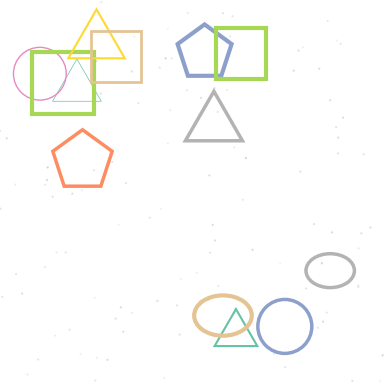[{"shape": "triangle", "thickness": 1.5, "radius": 0.32, "center": [0.613, 0.133]}, {"shape": "triangle", "thickness": 0.5, "radius": 0.37, "center": [0.2, 0.774]}, {"shape": "pentagon", "thickness": 2.5, "radius": 0.41, "center": [0.214, 0.582]}, {"shape": "pentagon", "thickness": 3, "radius": 0.37, "center": [0.531, 0.863]}, {"shape": "circle", "thickness": 2.5, "radius": 0.35, "center": [0.74, 0.152]}, {"shape": "circle", "thickness": 1, "radius": 0.34, "center": [0.104, 0.809]}, {"shape": "square", "thickness": 3, "radius": 0.33, "center": [0.626, 0.861]}, {"shape": "square", "thickness": 3, "radius": 0.4, "center": [0.163, 0.785]}, {"shape": "triangle", "thickness": 1.5, "radius": 0.42, "center": [0.251, 0.891]}, {"shape": "square", "thickness": 2, "radius": 0.33, "center": [0.302, 0.853]}, {"shape": "oval", "thickness": 3, "radius": 0.37, "center": [0.579, 0.18]}, {"shape": "oval", "thickness": 2.5, "radius": 0.31, "center": [0.858, 0.297]}, {"shape": "triangle", "thickness": 2.5, "radius": 0.43, "center": [0.556, 0.677]}]